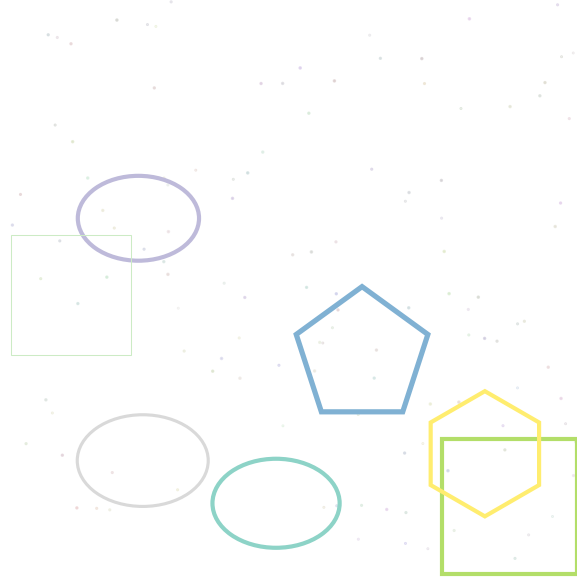[{"shape": "oval", "thickness": 2, "radius": 0.55, "center": [0.478, 0.128]}, {"shape": "oval", "thickness": 2, "radius": 0.52, "center": [0.24, 0.621]}, {"shape": "pentagon", "thickness": 2.5, "radius": 0.6, "center": [0.627, 0.383]}, {"shape": "square", "thickness": 2, "radius": 0.58, "center": [0.882, 0.122]}, {"shape": "oval", "thickness": 1.5, "radius": 0.57, "center": [0.247, 0.202]}, {"shape": "square", "thickness": 0.5, "radius": 0.52, "center": [0.124, 0.488]}, {"shape": "hexagon", "thickness": 2, "radius": 0.54, "center": [0.84, 0.213]}]